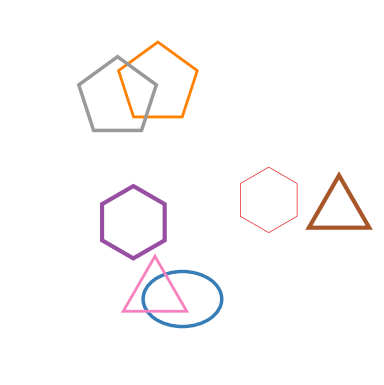[{"shape": "hexagon", "thickness": 0.5, "radius": 0.43, "center": [0.698, 0.481]}, {"shape": "oval", "thickness": 2.5, "radius": 0.51, "center": [0.474, 0.223]}, {"shape": "hexagon", "thickness": 3, "radius": 0.47, "center": [0.346, 0.423]}, {"shape": "pentagon", "thickness": 2, "radius": 0.54, "center": [0.41, 0.783]}, {"shape": "triangle", "thickness": 3, "radius": 0.45, "center": [0.881, 0.454]}, {"shape": "triangle", "thickness": 2, "radius": 0.48, "center": [0.403, 0.239]}, {"shape": "pentagon", "thickness": 2.5, "radius": 0.53, "center": [0.305, 0.747]}]